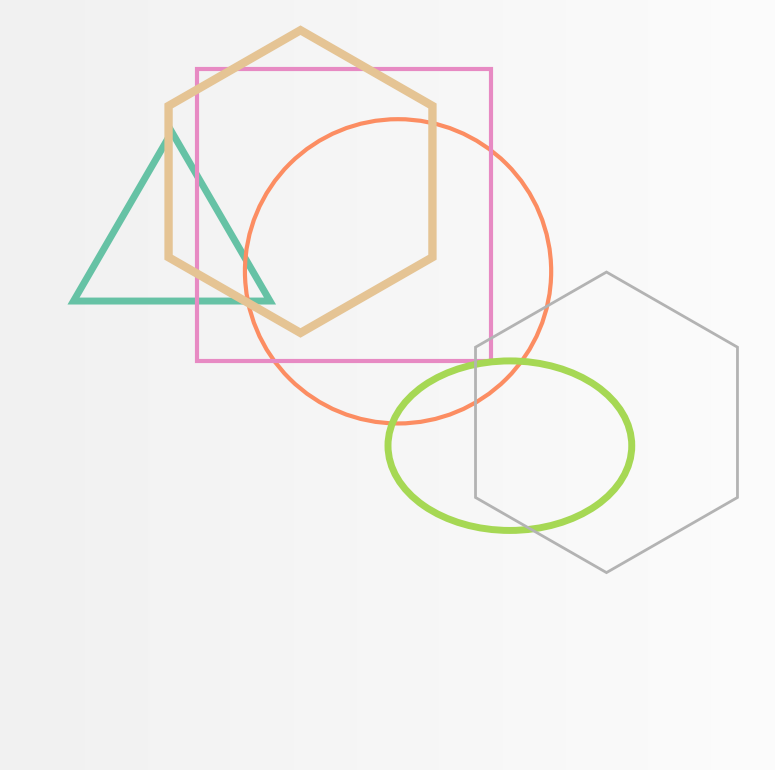[{"shape": "triangle", "thickness": 2.5, "radius": 0.73, "center": [0.222, 0.682]}, {"shape": "circle", "thickness": 1.5, "radius": 0.99, "center": [0.514, 0.648]}, {"shape": "square", "thickness": 1.5, "radius": 0.95, "center": [0.444, 0.721]}, {"shape": "oval", "thickness": 2.5, "radius": 0.79, "center": [0.658, 0.421]}, {"shape": "hexagon", "thickness": 3, "radius": 0.98, "center": [0.388, 0.764]}, {"shape": "hexagon", "thickness": 1, "radius": 0.98, "center": [0.783, 0.452]}]